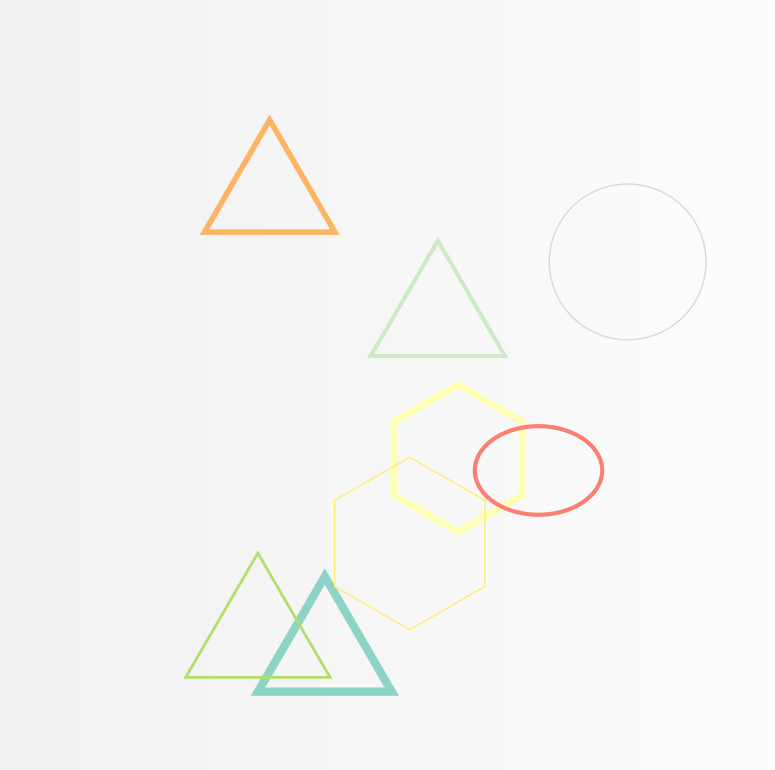[{"shape": "triangle", "thickness": 3, "radius": 0.5, "center": [0.419, 0.152]}, {"shape": "hexagon", "thickness": 2.5, "radius": 0.48, "center": [0.591, 0.405]}, {"shape": "oval", "thickness": 1.5, "radius": 0.41, "center": [0.695, 0.389]}, {"shape": "triangle", "thickness": 2, "radius": 0.49, "center": [0.348, 0.747]}, {"shape": "triangle", "thickness": 1, "radius": 0.54, "center": [0.333, 0.174]}, {"shape": "circle", "thickness": 0.5, "radius": 0.51, "center": [0.81, 0.66]}, {"shape": "triangle", "thickness": 1.5, "radius": 0.5, "center": [0.565, 0.588]}, {"shape": "hexagon", "thickness": 0.5, "radius": 0.56, "center": [0.529, 0.294]}]